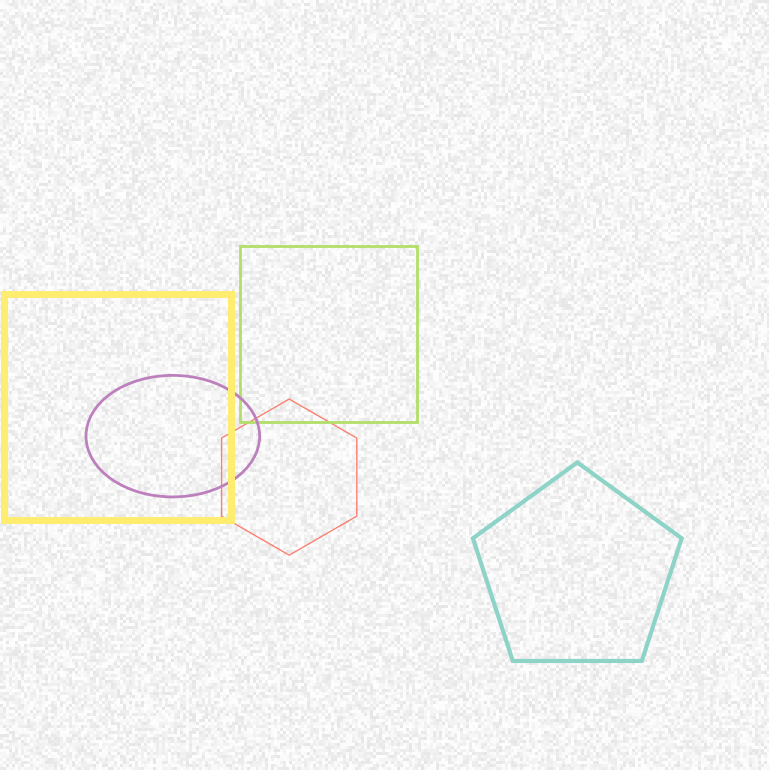[{"shape": "pentagon", "thickness": 1.5, "radius": 0.71, "center": [0.75, 0.257]}, {"shape": "hexagon", "thickness": 0.5, "radius": 0.51, "center": [0.376, 0.38]}, {"shape": "square", "thickness": 1, "radius": 0.57, "center": [0.427, 0.566]}, {"shape": "oval", "thickness": 1, "radius": 0.56, "center": [0.224, 0.434]}, {"shape": "square", "thickness": 2.5, "radius": 0.74, "center": [0.153, 0.472]}]